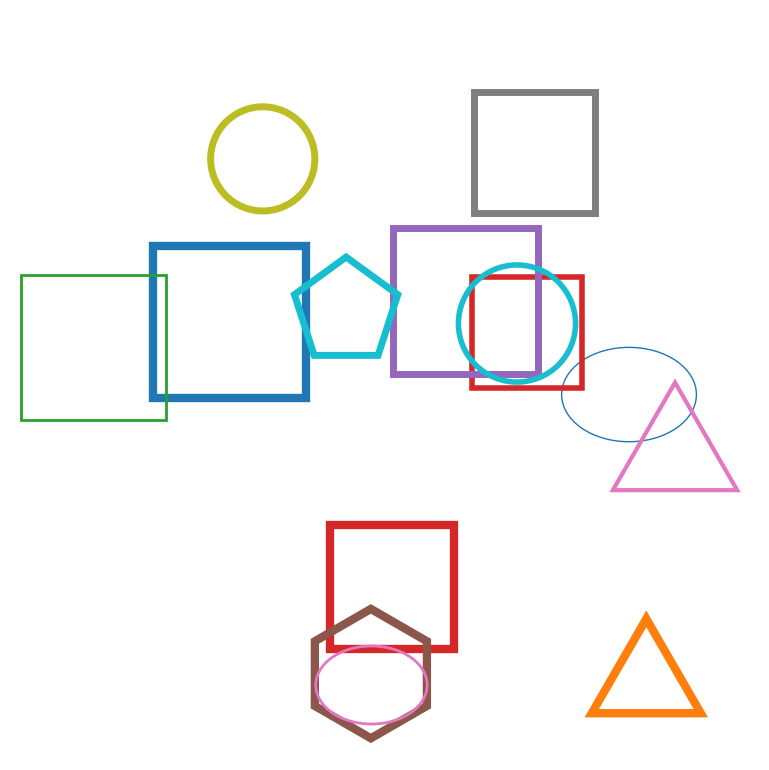[{"shape": "oval", "thickness": 0.5, "radius": 0.44, "center": [0.817, 0.488]}, {"shape": "square", "thickness": 3, "radius": 0.49, "center": [0.298, 0.582]}, {"shape": "triangle", "thickness": 3, "radius": 0.41, "center": [0.839, 0.115]}, {"shape": "square", "thickness": 1, "radius": 0.47, "center": [0.121, 0.548]}, {"shape": "square", "thickness": 3, "radius": 0.4, "center": [0.509, 0.238]}, {"shape": "square", "thickness": 2, "radius": 0.36, "center": [0.684, 0.568]}, {"shape": "square", "thickness": 2.5, "radius": 0.47, "center": [0.604, 0.609]}, {"shape": "hexagon", "thickness": 3, "radius": 0.42, "center": [0.482, 0.125]}, {"shape": "oval", "thickness": 1, "radius": 0.36, "center": [0.482, 0.11]}, {"shape": "triangle", "thickness": 1.5, "radius": 0.47, "center": [0.877, 0.41]}, {"shape": "square", "thickness": 2.5, "radius": 0.39, "center": [0.694, 0.802]}, {"shape": "circle", "thickness": 2.5, "radius": 0.34, "center": [0.341, 0.794]}, {"shape": "pentagon", "thickness": 2.5, "radius": 0.35, "center": [0.45, 0.596]}, {"shape": "circle", "thickness": 2, "radius": 0.38, "center": [0.671, 0.58]}]